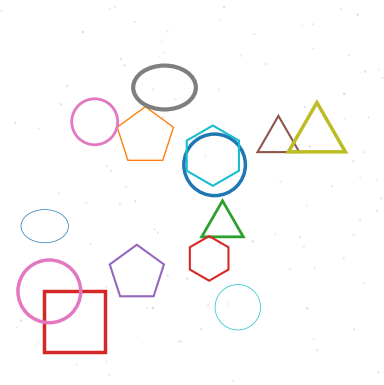[{"shape": "circle", "thickness": 2.5, "radius": 0.4, "center": [0.557, 0.572]}, {"shape": "oval", "thickness": 0.5, "radius": 0.31, "center": [0.116, 0.413]}, {"shape": "pentagon", "thickness": 1, "radius": 0.38, "center": [0.377, 0.646]}, {"shape": "triangle", "thickness": 2, "radius": 0.31, "center": [0.578, 0.416]}, {"shape": "hexagon", "thickness": 1.5, "radius": 0.29, "center": [0.543, 0.329]}, {"shape": "square", "thickness": 2.5, "radius": 0.4, "center": [0.194, 0.164]}, {"shape": "pentagon", "thickness": 1.5, "radius": 0.37, "center": [0.355, 0.29]}, {"shape": "triangle", "thickness": 1.5, "radius": 0.31, "center": [0.723, 0.636]}, {"shape": "circle", "thickness": 2, "radius": 0.3, "center": [0.246, 0.684]}, {"shape": "circle", "thickness": 2.5, "radius": 0.41, "center": [0.128, 0.243]}, {"shape": "oval", "thickness": 3, "radius": 0.41, "center": [0.427, 0.773]}, {"shape": "triangle", "thickness": 2.5, "radius": 0.43, "center": [0.823, 0.648]}, {"shape": "circle", "thickness": 0.5, "radius": 0.3, "center": [0.618, 0.202]}, {"shape": "hexagon", "thickness": 1.5, "radius": 0.39, "center": [0.553, 0.596]}]